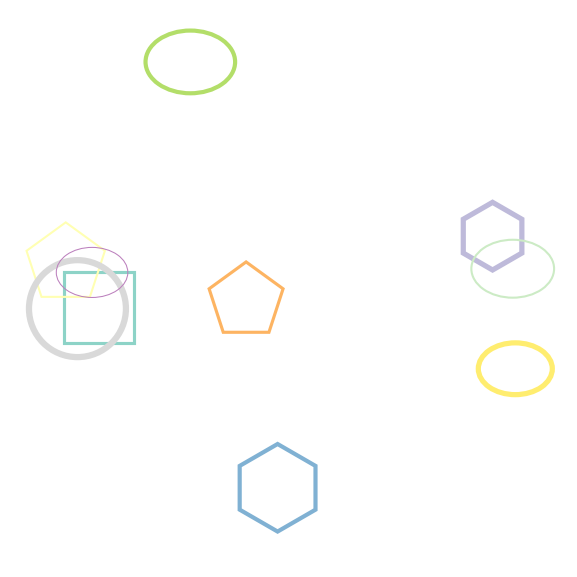[{"shape": "square", "thickness": 1.5, "radius": 0.3, "center": [0.172, 0.467]}, {"shape": "pentagon", "thickness": 1, "radius": 0.36, "center": [0.114, 0.543]}, {"shape": "hexagon", "thickness": 2.5, "radius": 0.29, "center": [0.853, 0.59]}, {"shape": "hexagon", "thickness": 2, "radius": 0.38, "center": [0.481, 0.154]}, {"shape": "pentagon", "thickness": 1.5, "radius": 0.34, "center": [0.426, 0.478]}, {"shape": "oval", "thickness": 2, "radius": 0.39, "center": [0.33, 0.892]}, {"shape": "circle", "thickness": 3, "radius": 0.42, "center": [0.134, 0.465]}, {"shape": "oval", "thickness": 0.5, "radius": 0.31, "center": [0.159, 0.527]}, {"shape": "oval", "thickness": 1, "radius": 0.36, "center": [0.888, 0.534]}, {"shape": "oval", "thickness": 2.5, "radius": 0.32, "center": [0.892, 0.361]}]